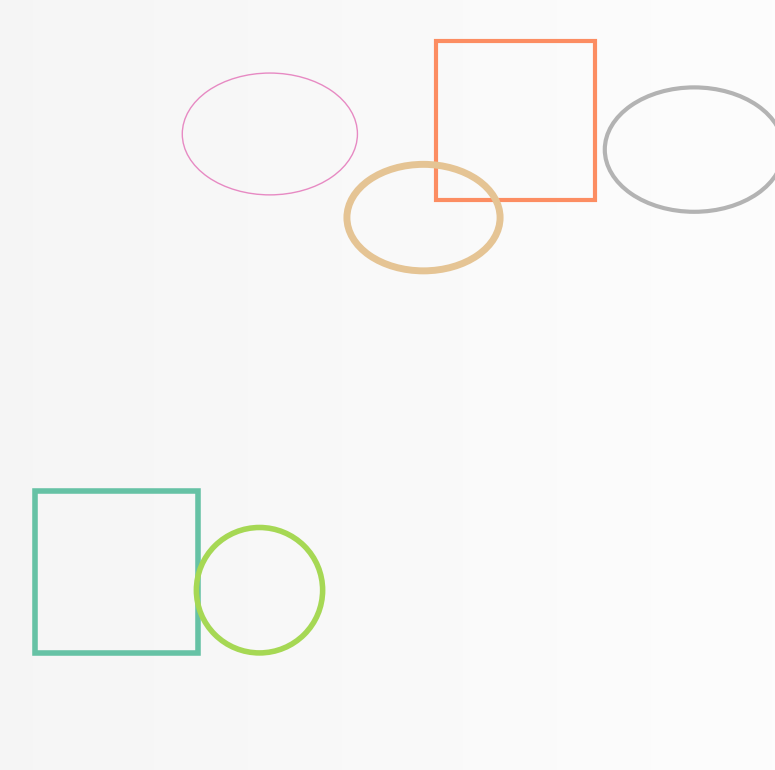[{"shape": "square", "thickness": 2, "radius": 0.53, "center": [0.15, 0.257]}, {"shape": "square", "thickness": 1.5, "radius": 0.51, "center": [0.665, 0.844]}, {"shape": "oval", "thickness": 0.5, "radius": 0.57, "center": [0.348, 0.826]}, {"shape": "circle", "thickness": 2, "radius": 0.41, "center": [0.335, 0.234]}, {"shape": "oval", "thickness": 2.5, "radius": 0.49, "center": [0.546, 0.717]}, {"shape": "oval", "thickness": 1.5, "radius": 0.58, "center": [0.896, 0.806]}]